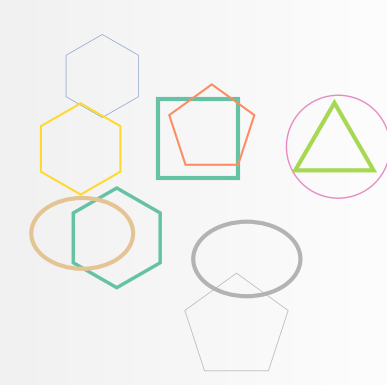[{"shape": "square", "thickness": 3, "radius": 0.51, "center": [0.511, 0.641]}, {"shape": "hexagon", "thickness": 2.5, "radius": 0.65, "center": [0.301, 0.382]}, {"shape": "pentagon", "thickness": 1.5, "radius": 0.58, "center": [0.547, 0.665]}, {"shape": "hexagon", "thickness": 0.5, "radius": 0.54, "center": [0.264, 0.803]}, {"shape": "circle", "thickness": 1, "radius": 0.67, "center": [0.873, 0.619]}, {"shape": "triangle", "thickness": 3, "radius": 0.58, "center": [0.863, 0.616]}, {"shape": "hexagon", "thickness": 1.5, "radius": 0.59, "center": [0.208, 0.613]}, {"shape": "oval", "thickness": 3, "radius": 0.66, "center": [0.212, 0.394]}, {"shape": "oval", "thickness": 3, "radius": 0.69, "center": [0.637, 0.327]}, {"shape": "pentagon", "thickness": 0.5, "radius": 0.7, "center": [0.61, 0.15]}]